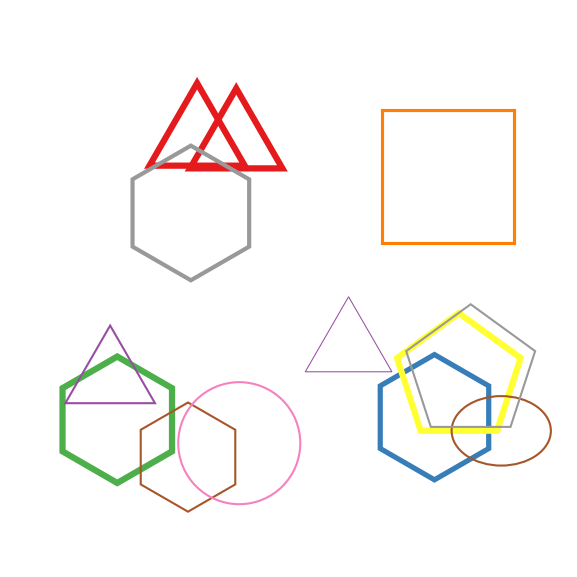[{"shape": "triangle", "thickness": 3, "radius": 0.46, "center": [0.409, 0.754]}, {"shape": "triangle", "thickness": 3, "radius": 0.48, "center": [0.341, 0.76]}, {"shape": "hexagon", "thickness": 2.5, "radius": 0.54, "center": [0.752, 0.277]}, {"shape": "hexagon", "thickness": 3, "radius": 0.55, "center": [0.203, 0.272]}, {"shape": "triangle", "thickness": 1, "radius": 0.45, "center": [0.191, 0.346]}, {"shape": "triangle", "thickness": 0.5, "radius": 0.43, "center": [0.604, 0.399]}, {"shape": "square", "thickness": 1.5, "radius": 0.57, "center": [0.776, 0.693]}, {"shape": "pentagon", "thickness": 3, "radius": 0.56, "center": [0.795, 0.344]}, {"shape": "hexagon", "thickness": 1, "radius": 0.47, "center": [0.326, 0.208]}, {"shape": "oval", "thickness": 1, "radius": 0.43, "center": [0.868, 0.253]}, {"shape": "circle", "thickness": 1, "radius": 0.53, "center": [0.414, 0.232]}, {"shape": "hexagon", "thickness": 2, "radius": 0.58, "center": [0.33, 0.63]}, {"shape": "pentagon", "thickness": 1, "radius": 0.59, "center": [0.815, 0.355]}]